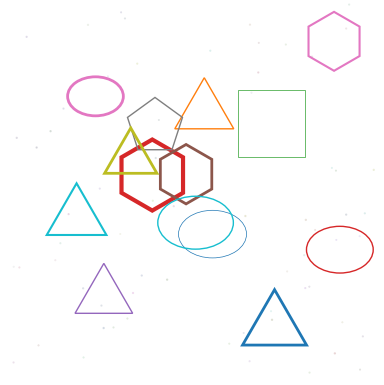[{"shape": "oval", "thickness": 0.5, "radius": 0.44, "center": [0.552, 0.392]}, {"shape": "triangle", "thickness": 2, "radius": 0.48, "center": [0.713, 0.152]}, {"shape": "triangle", "thickness": 1, "radius": 0.44, "center": [0.531, 0.71]}, {"shape": "square", "thickness": 0.5, "radius": 0.44, "center": [0.705, 0.68]}, {"shape": "oval", "thickness": 1, "radius": 0.43, "center": [0.883, 0.351]}, {"shape": "hexagon", "thickness": 3, "radius": 0.46, "center": [0.396, 0.545]}, {"shape": "triangle", "thickness": 1, "radius": 0.43, "center": [0.27, 0.229]}, {"shape": "hexagon", "thickness": 2, "radius": 0.39, "center": [0.483, 0.548]}, {"shape": "oval", "thickness": 2, "radius": 0.36, "center": [0.248, 0.75]}, {"shape": "hexagon", "thickness": 1.5, "radius": 0.38, "center": [0.868, 0.893]}, {"shape": "pentagon", "thickness": 1, "radius": 0.38, "center": [0.403, 0.672]}, {"shape": "triangle", "thickness": 2, "radius": 0.39, "center": [0.34, 0.589]}, {"shape": "triangle", "thickness": 1.5, "radius": 0.45, "center": [0.199, 0.434]}, {"shape": "oval", "thickness": 1, "radius": 0.49, "center": [0.508, 0.422]}]